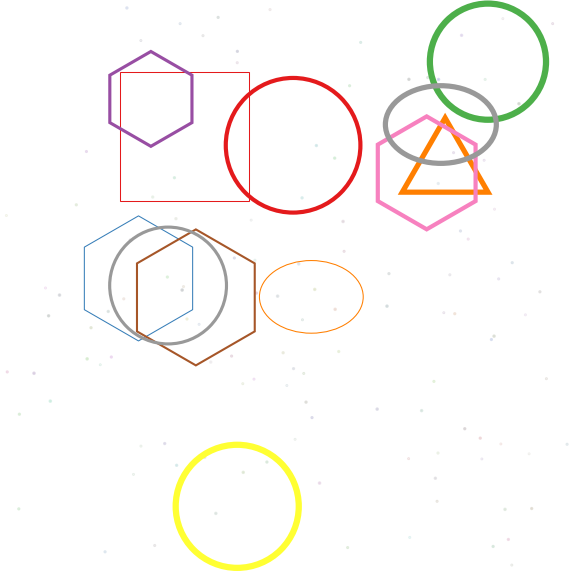[{"shape": "circle", "thickness": 2, "radius": 0.58, "center": [0.508, 0.748]}, {"shape": "square", "thickness": 0.5, "radius": 0.56, "center": [0.32, 0.763]}, {"shape": "hexagon", "thickness": 0.5, "radius": 0.54, "center": [0.24, 0.517]}, {"shape": "circle", "thickness": 3, "radius": 0.5, "center": [0.845, 0.892]}, {"shape": "hexagon", "thickness": 1.5, "radius": 0.41, "center": [0.261, 0.828]}, {"shape": "oval", "thickness": 0.5, "radius": 0.45, "center": [0.539, 0.485]}, {"shape": "triangle", "thickness": 2.5, "radius": 0.43, "center": [0.771, 0.709]}, {"shape": "circle", "thickness": 3, "radius": 0.53, "center": [0.411, 0.122]}, {"shape": "hexagon", "thickness": 1, "radius": 0.59, "center": [0.339, 0.484]}, {"shape": "hexagon", "thickness": 2, "radius": 0.49, "center": [0.739, 0.7]}, {"shape": "oval", "thickness": 2.5, "radius": 0.48, "center": [0.763, 0.783]}, {"shape": "circle", "thickness": 1.5, "radius": 0.51, "center": [0.291, 0.505]}]